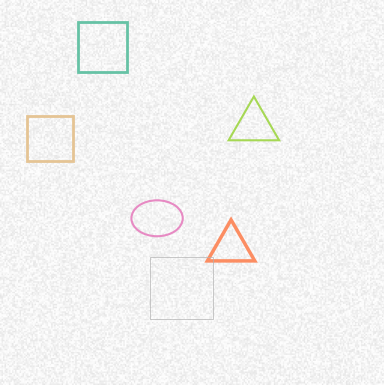[{"shape": "square", "thickness": 2, "radius": 0.32, "center": [0.267, 0.878]}, {"shape": "triangle", "thickness": 2.5, "radius": 0.36, "center": [0.6, 0.358]}, {"shape": "oval", "thickness": 1.5, "radius": 0.33, "center": [0.408, 0.433]}, {"shape": "triangle", "thickness": 1.5, "radius": 0.38, "center": [0.659, 0.674]}, {"shape": "square", "thickness": 2, "radius": 0.3, "center": [0.131, 0.64]}, {"shape": "square", "thickness": 0.5, "radius": 0.41, "center": [0.472, 0.252]}]